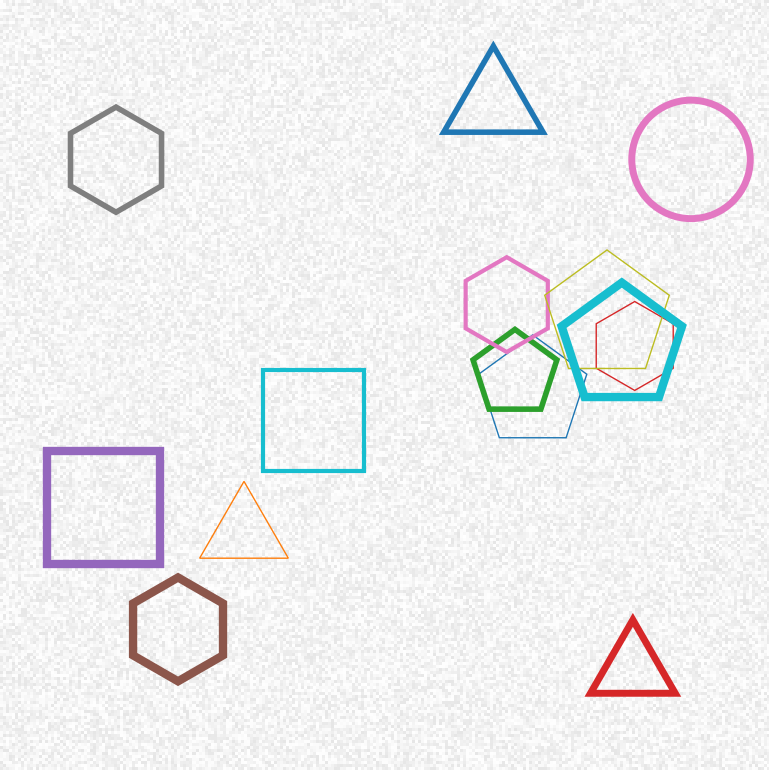[{"shape": "triangle", "thickness": 2, "radius": 0.37, "center": [0.641, 0.866]}, {"shape": "pentagon", "thickness": 0.5, "radius": 0.37, "center": [0.692, 0.491]}, {"shape": "triangle", "thickness": 0.5, "radius": 0.33, "center": [0.317, 0.308]}, {"shape": "pentagon", "thickness": 2, "radius": 0.29, "center": [0.669, 0.515]}, {"shape": "hexagon", "thickness": 0.5, "radius": 0.29, "center": [0.824, 0.551]}, {"shape": "triangle", "thickness": 2.5, "radius": 0.32, "center": [0.822, 0.131]}, {"shape": "square", "thickness": 3, "radius": 0.37, "center": [0.134, 0.341]}, {"shape": "hexagon", "thickness": 3, "radius": 0.34, "center": [0.231, 0.183]}, {"shape": "circle", "thickness": 2.5, "radius": 0.38, "center": [0.897, 0.793]}, {"shape": "hexagon", "thickness": 1.5, "radius": 0.31, "center": [0.658, 0.604]}, {"shape": "hexagon", "thickness": 2, "radius": 0.34, "center": [0.151, 0.793]}, {"shape": "pentagon", "thickness": 0.5, "radius": 0.43, "center": [0.788, 0.59]}, {"shape": "pentagon", "thickness": 3, "radius": 0.41, "center": [0.808, 0.551]}, {"shape": "square", "thickness": 1.5, "radius": 0.33, "center": [0.407, 0.454]}]